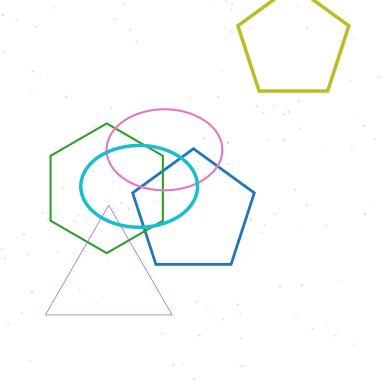[{"shape": "pentagon", "thickness": 2, "radius": 0.83, "center": [0.503, 0.448]}, {"shape": "hexagon", "thickness": 1.5, "radius": 0.84, "center": [0.277, 0.511]}, {"shape": "triangle", "thickness": 0.5, "radius": 0.95, "center": [0.282, 0.277]}, {"shape": "oval", "thickness": 1.5, "radius": 0.75, "center": [0.427, 0.611]}, {"shape": "pentagon", "thickness": 2.5, "radius": 0.76, "center": [0.762, 0.886]}, {"shape": "oval", "thickness": 2.5, "radius": 0.76, "center": [0.361, 0.516]}]